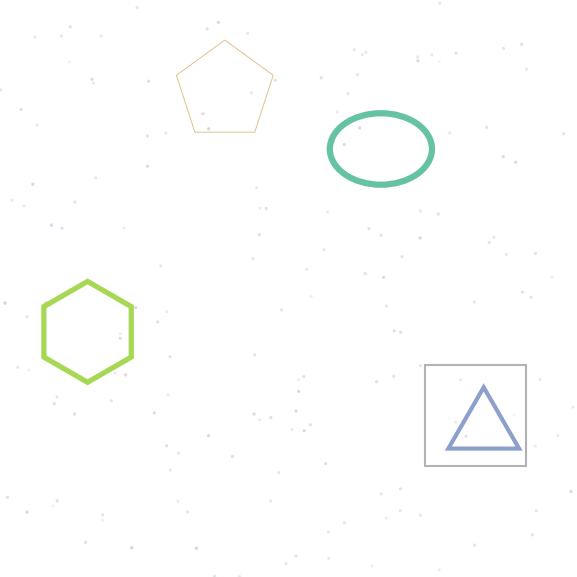[{"shape": "oval", "thickness": 3, "radius": 0.44, "center": [0.66, 0.741]}, {"shape": "triangle", "thickness": 2, "radius": 0.35, "center": [0.838, 0.258]}, {"shape": "hexagon", "thickness": 2.5, "radius": 0.44, "center": [0.152, 0.425]}, {"shape": "pentagon", "thickness": 0.5, "radius": 0.44, "center": [0.389, 0.842]}, {"shape": "square", "thickness": 1, "radius": 0.44, "center": [0.823, 0.28]}]